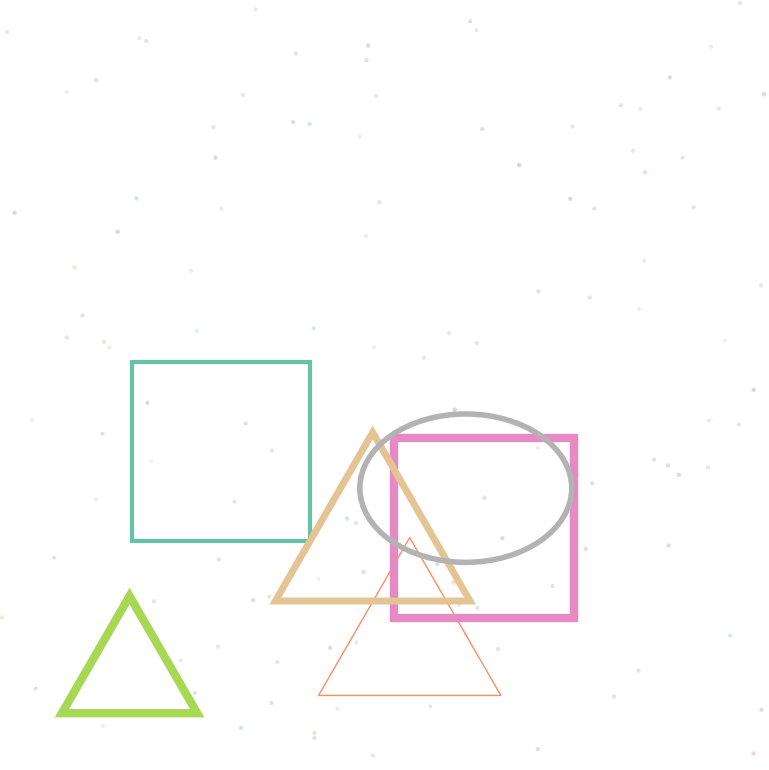[{"shape": "square", "thickness": 1.5, "radius": 0.58, "center": [0.288, 0.414]}, {"shape": "triangle", "thickness": 0.5, "radius": 0.68, "center": [0.532, 0.165]}, {"shape": "square", "thickness": 3, "radius": 0.59, "center": [0.629, 0.314]}, {"shape": "triangle", "thickness": 3, "radius": 0.51, "center": [0.168, 0.124]}, {"shape": "triangle", "thickness": 2.5, "radius": 0.73, "center": [0.484, 0.292]}, {"shape": "oval", "thickness": 2, "radius": 0.69, "center": [0.605, 0.366]}]